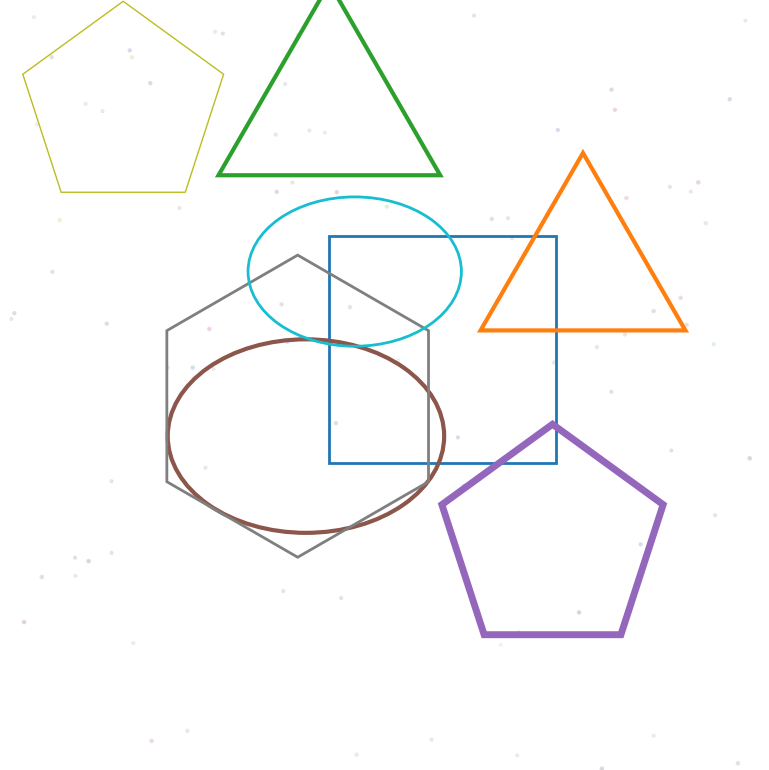[{"shape": "square", "thickness": 1, "radius": 0.74, "center": [0.575, 0.546]}, {"shape": "triangle", "thickness": 1.5, "radius": 0.77, "center": [0.757, 0.648]}, {"shape": "triangle", "thickness": 1.5, "radius": 0.83, "center": [0.428, 0.856]}, {"shape": "pentagon", "thickness": 2.5, "radius": 0.76, "center": [0.718, 0.298]}, {"shape": "oval", "thickness": 1.5, "radius": 0.9, "center": [0.397, 0.434]}, {"shape": "hexagon", "thickness": 1, "radius": 0.98, "center": [0.387, 0.472]}, {"shape": "pentagon", "thickness": 0.5, "radius": 0.69, "center": [0.16, 0.861]}, {"shape": "oval", "thickness": 1, "radius": 0.69, "center": [0.461, 0.647]}]